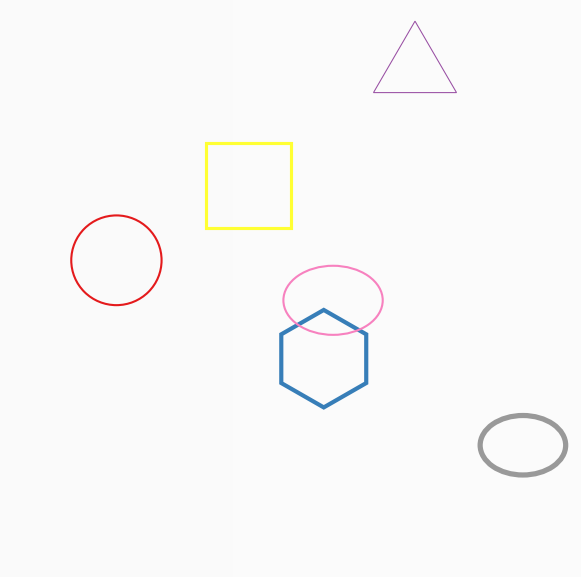[{"shape": "circle", "thickness": 1, "radius": 0.39, "center": [0.2, 0.548]}, {"shape": "hexagon", "thickness": 2, "radius": 0.42, "center": [0.557, 0.378]}, {"shape": "triangle", "thickness": 0.5, "radius": 0.41, "center": [0.714, 0.88]}, {"shape": "square", "thickness": 1.5, "radius": 0.37, "center": [0.427, 0.678]}, {"shape": "oval", "thickness": 1, "radius": 0.43, "center": [0.573, 0.479]}, {"shape": "oval", "thickness": 2.5, "radius": 0.37, "center": [0.9, 0.228]}]